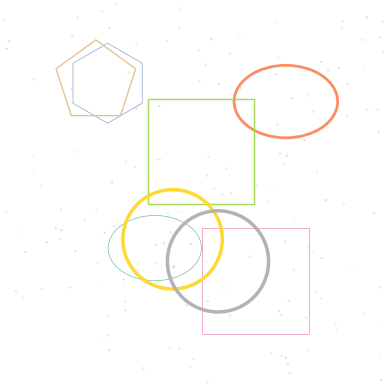[{"shape": "oval", "thickness": 0.5, "radius": 0.61, "center": [0.402, 0.356]}, {"shape": "oval", "thickness": 2, "radius": 0.67, "center": [0.742, 0.736]}, {"shape": "hexagon", "thickness": 0.5, "radius": 0.52, "center": [0.28, 0.784]}, {"shape": "square", "thickness": 0.5, "radius": 0.69, "center": [0.664, 0.271]}, {"shape": "square", "thickness": 1, "radius": 0.68, "center": [0.522, 0.607]}, {"shape": "circle", "thickness": 2.5, "radius": 0.65, "center": [0.448, 0.378]}, {"shape": "pentagon", "thickness": 1, "radius": 0.54, "center": [0.249, 0.788]}, {"shape": "circle", "thickness": 2.5, "radius": 0.66, "center": [0.566, 0.321]}]